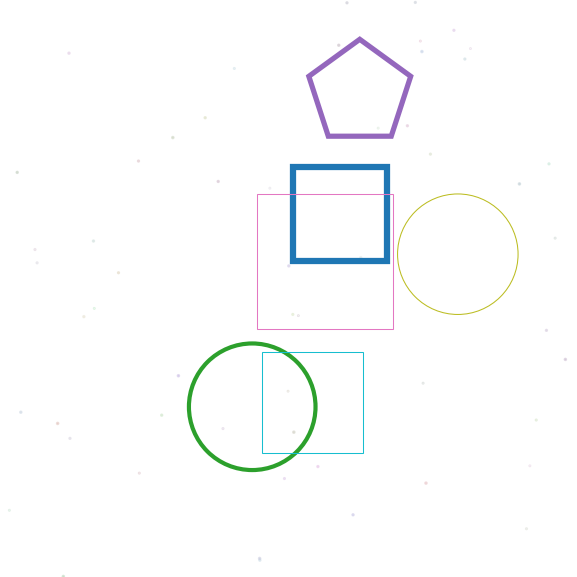[{"shape": "square", "thickness": 3, "radius": 0.41, "center": [0.588, 0.628]}, {"shape": "circle", "thickness": 2, "radius": 0.55, "center": [0.437, 0.295]}, {"shape": "pentagon", "thickness": 2.5, "radius": 0.46, "center": [0.623, 0.838]}, {"shape": "square", "thickness": 0.5, "radius": 0.59, "center": [0.563, 0.546]}, {"shape": "circle", "thickness": 0.5, "radius": 0.52, "center": [0.793, 0.559]}, {"shape": "square", "thickness": 0.5, "radius": 0.44, "center": [0.541, 0.302]}]